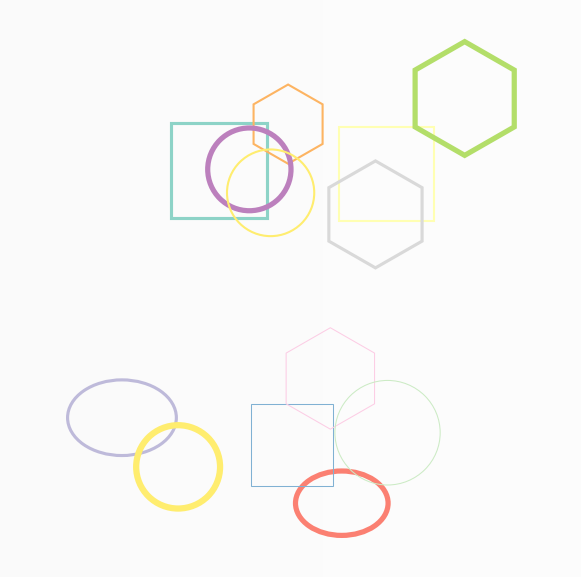[{"shape": "square", "thickness": 1.5, "radius": 0.41, "center": [0.377, 0.704]}, {"shape": "square", "thickness": 1, "radius": 0.41, "center": [0.665, 0.698]}, {"shape": "oval", "thickness": 1.5, "radius": 0.47, "center": [0.21, 0.276]}, {"shape": "oval", "thickness": 2.5, "radius": 0.4, "center": [0.588, 0.128]}, {"shape": "square", "thickness": 0.5, "radius": 0.35, "center": [0.502, 0.229]}, {"shape": "hexagon", "thickness": 1, "radius": 0.34, "center": [0.496, 0.784]}, {"shape": "hexagon", "thickness": 2.5, "radius": 0.49, "center": [0.799, 0.829]}, {"shape": "hexagon", "thickness": 0.5, "radius": 0.44, "center": [0.568, 0.344]}, {"shape": "hexagon", "thickness": 1.5, "radius": 0.46, "center": [0.646, 0.628]}, {"shape": "circle", "thickness": 2.5, "radius": 0.36, "center": [0.429, 0.706]}, {"shape": "circle", "thickness": 0.5, "radius": 0.45, "center": [0.667, 0.25]}, {"shape": "circle", "thickness": 1, "radius": 0.38, "center": [0.466, 0.665]}, {"shape": "circle", "thickness": 3, "radius": 0.36, "center": [0.306, 0.191]}]